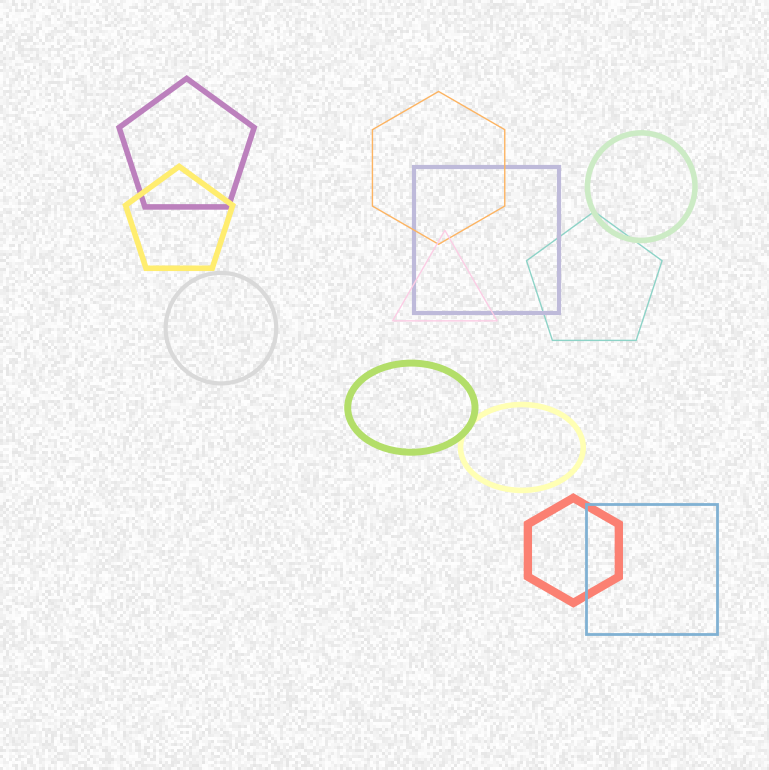[{"shape": "pentagon", "thickness": 0.5, "radius": 0.46, "center": [0.772, 0.633]}, {"shape": "oval", "thickness": 2, "radius": 0.4, "center": [0.678, 0.419]}, {"shape": "square", "thickness": 1.5, "radius": 0.47, "center": [0.632, 0.689]}, {"shape": "hexagon", "thickness": 3, "radius": 0.34, "center": [0.745, 0.285]}, {"shape": "square", "thickness": 1, "radius": 0.42, "center": [0.846, 0.261]}, {"shape": "hexagon", "thickness": 0.5, "radius": 0.5, "center": [0.57, 0.782]}, {"shape": "oval", "thickness": 2.5, "radius": 0.41, "center": [0.534, 0.471]}, {"shape": "triangle", "thickness": 0.5, "radius": 0.39, "center": [0.578, 0.622]}, {"shape": "circle", "thickness": 1.5, "radius": 0.36, "center": [0.287, 0.574]}, {"shape": "pentagon", "thickness": 2, "radius": 0.46, "center": [0.242, 0.806]}, {"shape": "circle", "thickness": 2, "radius": 0.35, "center": [0.833, 0.758]}, {"shape": "pentagon", "thickness": 2, "radius": 0.37, "center": [0.233, 0.711]}]